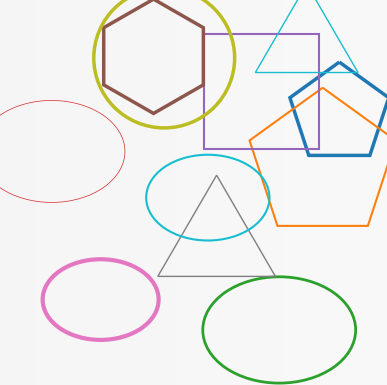[{"shape": "pentagon", "thickness": 2.5, "radius": 0.67, "center": [0.876, 0.705]}, {"shape": "pentagon", "thickness": 1.5, "radius": 0.99, "center": [0.833, 0.574]}, {"shape": "oval", "thickness": 2, "radius": 0.99, "center": [0.721, 0.143]}, {"shape": "oval", "thickness": 0.5, "radius": 0.95, "center": [0.133, 0.607]}, {"shape": "square", "thickness": 1.5, "radius": 0.74, "center": [0.674, 0.762]}, {"shape": "hexagon", "thickness": 2.5, "radius": 0.74, "center": [0.396, 0.854]}, {"shape": "oval", "thickness": 3, "radius": 0.75, "center": [0.26, 0.222]}, {"shape": "triangle", "thickness": 1, "radius": 0.88, "center": [0.559, 0.37]}, {"shape": "circle", "thickness": 2.5, "radius": 0.91, "center": [0.424, 0.85]}, {"shape": "triangle", "thickness": 1, "radius": 0.76, "center": [0.791, 0.888]}, {"shape": "oval", "thickness": 1.5, "radius": 0.8, "center": [0.536, 0.487]}]